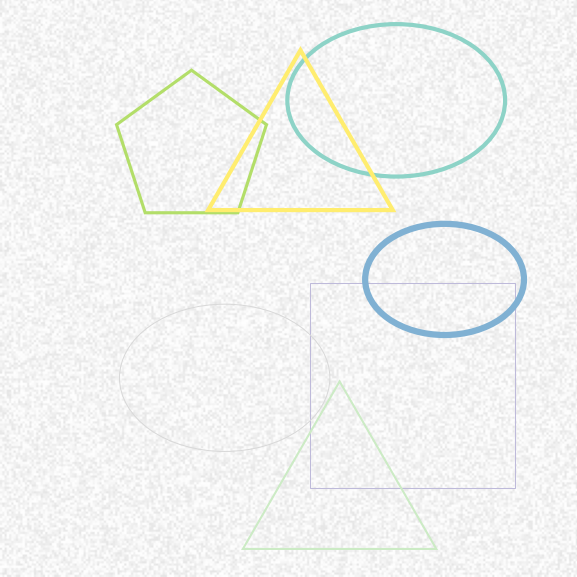[{"shape": "oval", "thickness": 2, "radius": 0.94, "center": [0.686, 0.825]}, {"shape": "square", "thickness": 0.5, "radius": 0.89, "center": [0.714, 0.331]}, {"shape": "oval", "thickness": 3, "radius": 0.69, "center": [0.77, 0.515]}, {"shape": "pentagon", "thickness": 1.5, "radius": 0.68, "center": [0.332, 0.741]}, {"shape": "oval", "thickness": 0.5, "radius": 0.91, "center": [0.389, 0.345]}, {"shape": "triangle", "thickness": 1, "radius": 0.97, "center": [0.588, 0.145]}, {"shape": "triangle", "thickness": 2, "radius": 0.92, "center": [0.52, 0.728]}]